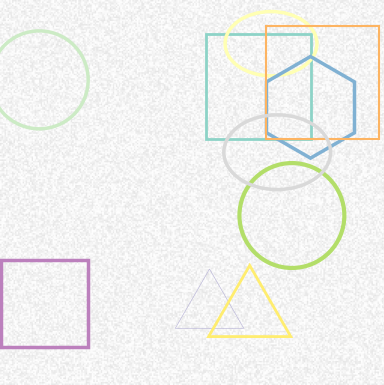[{"shape": "square", "thickness": 2, "radius": 0.68, "center": [0.671, 0.775]}, {"shape": "oval", "thickness": 2.5, "radius": 0.6, "center": [0.704, 0.887]}, {"shape": "triangle", "thickness": 0.5, "radius": 0.51, "center": [0.544, 0.199]}, {"shape": "hexagon", "thickness": 2.5, "radius": 0.66, "center": [0.806, 0.721]}, {"shape": "square", "thickness": 1.5, "radius": 0.73, "center": [0.837, 0.785]}, {"shape": "circle", "thickness": 3, "radius": 0.68, "center": [0.758, 0.44]}, {"shape": "oval", "thickness": 2.5, "radius": 0.69, "center": [0.72, 0.605]}, {"shape": "square", "thickness": 2.5, "radius": 0.56, "center": [0.117, 0.212]}, {"shape": "circle", "thickness": 2.5, "radius": 0.64, "center": [0.102, 0.793]}, {"shape": "triangle", "thickness": 2, "radius": 0.62, "center": [0.649, 0.187]}]